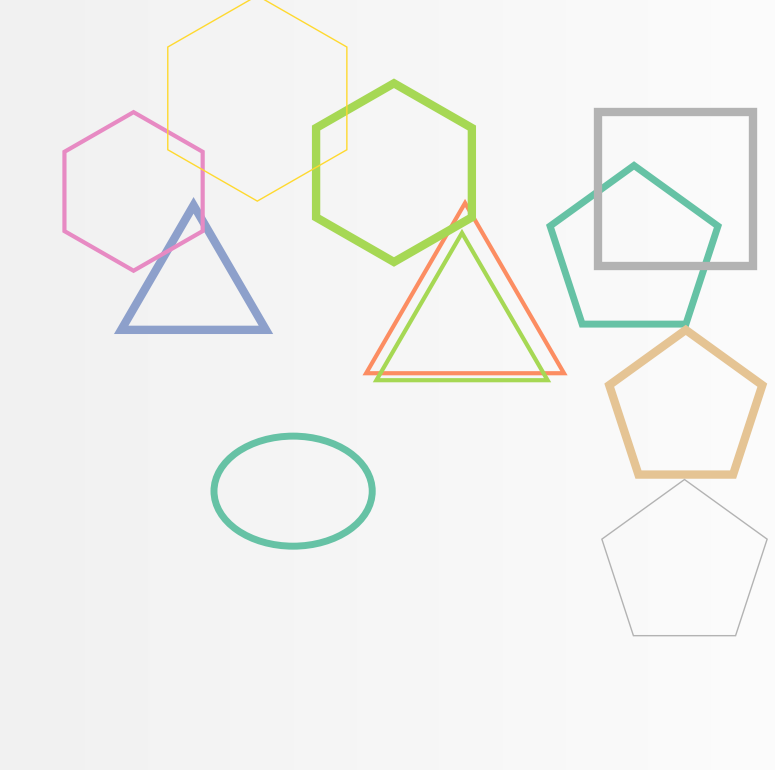[{"shape": "oval", "thickness": 2.5, "radius": 0.51, "center": [0.378, 0.362]}, {"shape": "pentagon", "thickness": 2.5, "radius": 0.57, "center": [0.818, 0.671]}, {"shape": "triangle", "thickness": 1.5, "radius": 0.74, "center": [0.6, 0.589]}, {"shape": "triangle", "thickness": 3, "radius": 0.54, "center": [0.25, 0.626]}, {"shape": "hexagon", "thickness": 1.5, "radius": 0.51, "center": [0.172, 0.751]}, {"shape": "hexagon", "thickness": 3, "radius": 0.58, "center": [0.508, 0.776]}, {"shape": "triangle", "thickness": 1.5, "radius": 0.64, "center": [0.596, 0.57]}, {"shape": "hexagon", "thickness": 0.5, "radius": 0.67, "center": [0.332, 0.872]}, {"shape": "pentagon", "thickness": 3, "radius": 0.52, "center": [0.885, 0.468]}, {"shape": "pentagon", "thickness": 0.5, "radius": 0.56, "center": [0.883, 0.265]}, {"shape": "square", "thickness": 3, "radius": 0.5, "center": [0.871, 0.754]}]